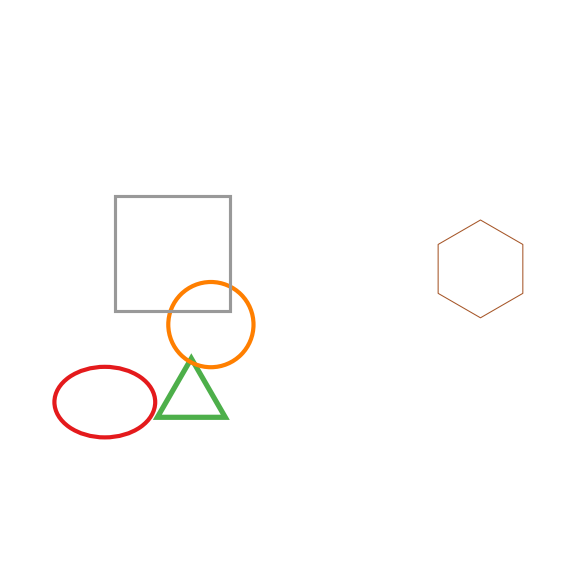[{"shape": "oval", "thickness": 2, "radius": 0.44, "center": [0.181, 0.303]}, {"shape": "triangle", "thickness": 2.5, "radius": 0.34, "center": [0.331, 0.31]}, {"shape": "circle", "thickness": 2, "radius": 0.37, "center": [0.365, 0.437]}, {"shape": "hexagon", "thickness": 0.5, "radius": 0.42, "center": [0.832, 0.533]}, {"shape": "square", "thickness": 1.5, "radius": 0.5, "center": [0.298, 0.56]}]